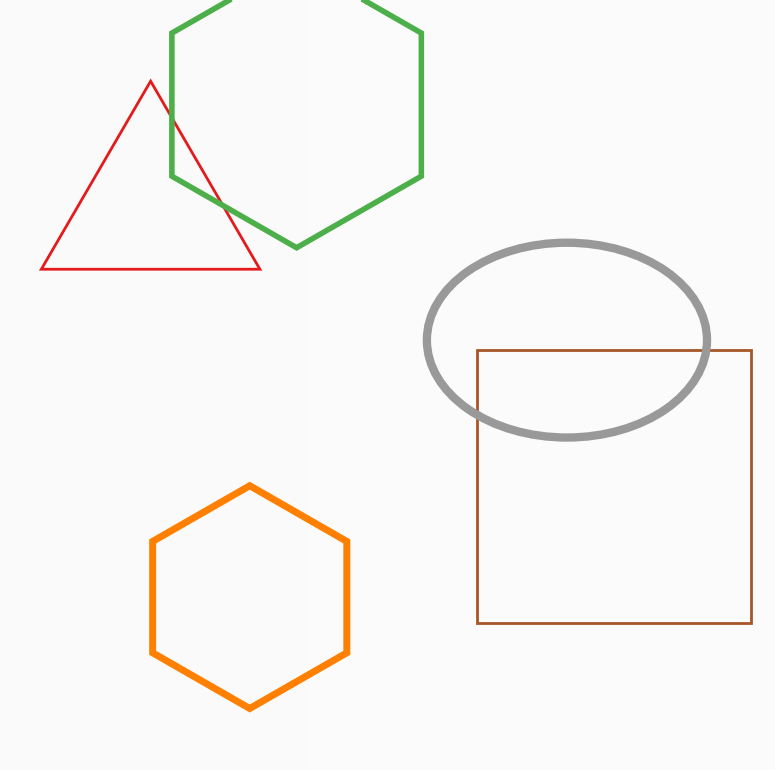[{"shape": "triangle", "thickness": 1, "radius": 0.81, "center": [0.194, 0.732]}, {"shape": "hexagon", "thickness": 2, "radius": 0.93, "center": [0.383, 0.864]}, {"shape": "hexagon", "thickness": 2.5, "radius": 0.72, "center": [0.322, 0.225]}, {"shape": "square", "thickness": 1, "radius": 0.88, "center": [0.793, 0.368]}, {"shape": "oval", "thickness": 3, "radius": 0.9, "center": [0.732, 0.558]}]